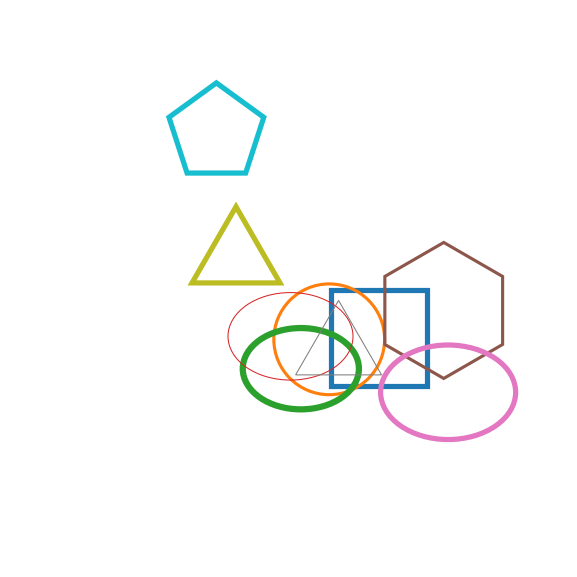[{"shape": "square", "thickness": 2.5, "radius": 0.41, "center": [0.657, 0.414]}, {"shape": "circle", "thickness": 1.5, "radius": 0.48, "center": [0.57, 0.412]}, {"shape": "oval", "thickness": 3, "radius": 0.5, "center": [0.521, 0.361]}, {"shape": "oval", "thickness": 0.5, "radius": 0.54, "center": [0.503, 0.417]}, {"shape": "hexagon", "thickness": 1.5, "radius": 0.59, "center": [0.768, 0.462]}, {"shape": "oval", "thickness": 2.5, "radius": 0.58, "center": [0.776, 0.32]}, {"shape": "triangle", "thickness": 0.5, "radius": 0.43, "center": [0.586, 0.393]}, {"shape": "triangle", "thickness": 2.5, "radius": 0.44, "center": [0.409, 0.553]}, {"shape": "pentagon", "thickness": 2.5, "radius": 0.43, "center": [0.375, 0.769]}]